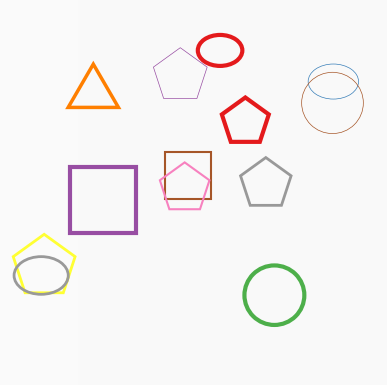[{"shape": "pentagon", "thickness": 3, "radius": 0.32, "center": [0.633, 0.683]}, {"shape": "oval", "thickness": 3, "radius": 0.29, "center": [0.568, 0.869]}, {"shape": "oval", "thickness": 0.5, "radius": 0.33, "center": [0.86, 0.788]}, {"shape": "circle", "thickness": 3, "radius": 0.39, "center": [0.708, 0.233]}, {"shape": "square", "thickness": 3, "radius": 0.43, "center": [0.267, 0.48]}, {"shape": "pentagon", "thickness": 0.5, "radius": 0.36, "center": [0.465, 0.803]}, {"shape": "triangle", "thickness": 2.5, "radius": 0.37, "center": [0.241, 0.758]}, {"shape": "pentagon", "thickness": 2, "radius": 0.42, "center": [0.114, 0.307]}, {"shape": "circle", "thickness": 0.5, "radius": 0.4, "center": [0.858, 0.733]}, {"shape": "square", "thickness": 1.5, "radius": 0.3, "center": [0.485, 0.544]}, {"shape": "pentagon", "thickness": 1.5, "radius": 0.34, "center": [0.477, 0.511]}, {"shape": "pentagon", "thickness": 2, "radius": 0.34, "center": [0.686, 0.522]}, {"shape": "oval", "thickness": 2, "radius": 0.35, "center": [0.106, 0.284]}]